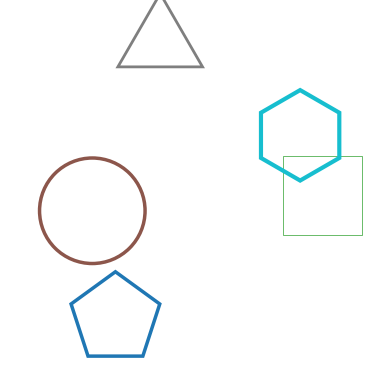[{"shape": "pentagon", "thickness": 2.5, "radius": 0.61, "center": [0.3, 0.173]}, {"shape": "square", "thickness": 0.5, "radius": 0.52, "center": [0.838, 0.492]}, {"shape": "circle", "thickness": 2.5, "radius": 0.69, "center": [0.24, 0.453]}, {"shape": "triangle", "thickness": 2, "radius": 0.63, "center": [0.416, 0.89]}, {"shape": "hexagon", "thickness": 3, "radius": 0.59, "center": [0.78, 0.649]}]